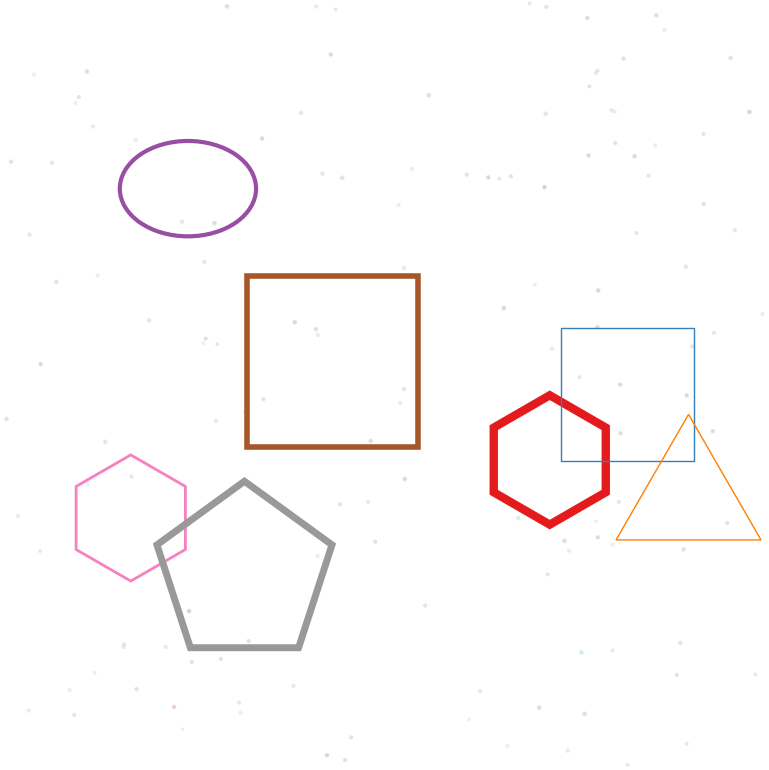[{"shape": "hexagon", "thickness": 3, "radius": 0.42, "center": [0.714, 0.403]}, {"shape": "square", "thickness": 0.5, "radius": 0.43, "center": [0.815, 0.487]}, {"shape": "oval", "thickness": 1.5, "radius": 0.44, "center": [0.244, 0.755]}, {"shape": "triangle", "thickness": 0.5, "radius": 0.54, "center": [0.894, 0.353]}, {"shape": "square", "thickness": 2, "radius": 0.56, "center": [0.432, 0.53]}, {"shape": "hexagon", "thickness": 1, "radius": 0.41, "center": [0.17, 0.327]}, {"shape": "pentagon", "thickness": 2.5, "radius": 0.6, "center": [0.317, 0.255]}]